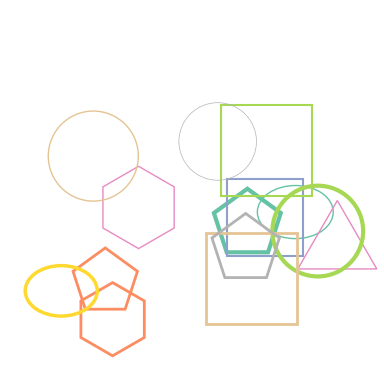[{"shape": "oval", "thickness": 1, "radius": 0.49, "center": [0.767, 0.449]}, {"shape": "pentagon", "thickness": 3, "radius": 0.46, "center": [0.642, 0.419]}, {"shape": "hexagon", "thickness": 2, "radius": 0.48, "center": [0.292, 0.171]}, {"shape": "pentagon", "thickness": 2, "radius": 0.44, "center": [0.273, 0.268]}, {"shape": "square", "thickness": 1.5, "radius": 0.49, "center": [0.687, 0.435]}, {"shape": "hexagon", "thickness": 1, "radius": 0.53, "center": [0.36, 0.461]}, {"shape": "triangle", "thickness": 1, "radius": 0.59, "center": [0.876, 0.361]}, {"shape": "circle", "thickness": 3, "radius": 0.59, "center": [0.825, 0.4]}, {"shape": "square", "thickness": 1.5, "radius": 0.59, "center": [0.692, 0.61]}, {"shape": "oval", "thickness": 2.5, "radius": 0.47, "center": [0.159, 0.245]}, {"shape": "circle", "thickness": 1, "radius": 0.58, "center": [0.242, 0.595]}, {"shape": "square", "thickness": 2, "radius": 0.59, "center": [0.653, 0.277]}, {"shape": "pentagon", "thickness": 2, "radius": 0.46, "center": [0.638, 0.354]}, {"shape": "circle", "thickness": 0.5, "radius": 0.5, "center": [0.565, 0.633]}]